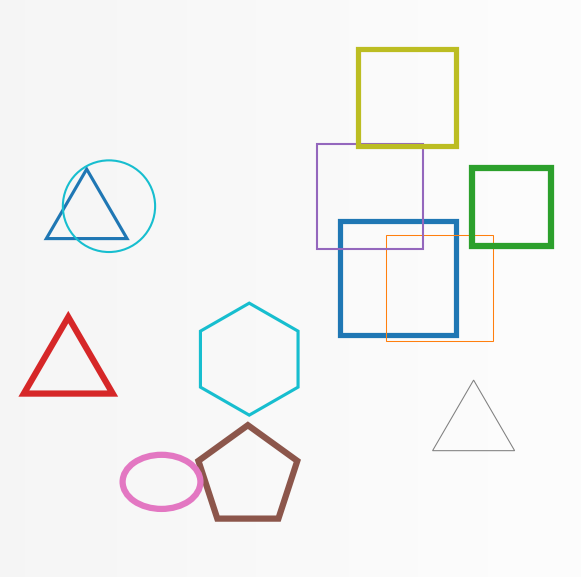[{"shape": "triangle", "thickness": 1.5, "radius": 0.4, "center": [0.149, 0.626]}, {"shape": "square", "thickness": 2.5, "radius": 0.5, "center": [0.685, 0.518]}, {"shape": "square", "thickness": 0.5, "radius": 0.46, "center": [0.756, 0.501]}, {"shape": "square", "thickness": 3, "radius": 0.34, "center": [0.88, 0.64]}, {"shape": "triangle", "thickness": 3, "radius": 0.44, "center": [0.117, 0.362]}, {"shape": "square", "thickness": 1, "radius": 0.45, "center": [0.636, 0.659]}, {"shape": "pentagon", "thickness": 3, "radius": 0.45, "center": [0.426, 0.173]}, {"shape": "oval", "thickness": 3, "radius": 0.33, "center": [0.278, 0.165]}, {"shape": "triangle", "thickness": 0.5, "radius": 0.41, "center": [0.815, 0.259]}, {"shape": "square", "thickness": 2.5, "radius": 0.42, "center": [0.701, 0.83]}, {"shape": "hexagon", "thickness": 1.5, "radius": 0.48, "center": [0.429, 0.377]}, {"shape": "circle", "thickness": 1, "radius": 0.4, "center": [0.188, 0.642]}]